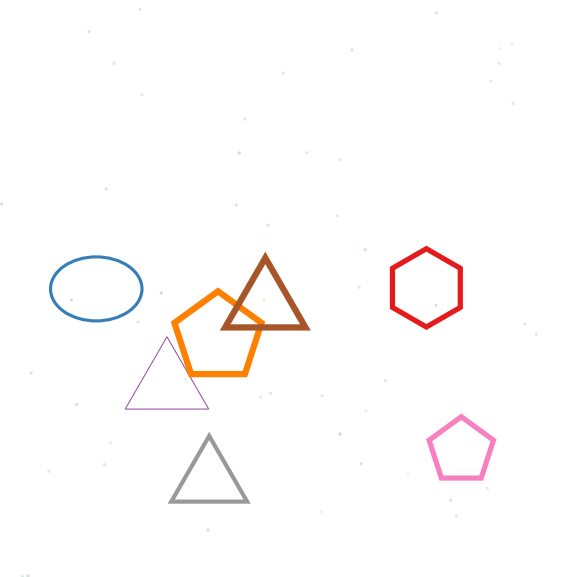[{"shape": "hexagon", "thickness": 2.5, "radius": 0.34, "center": [0.738, 0.501]}, {"shape": "oval", "thickness": 1.5, "radius": 0.4, "center": [0.167, 0.499]}, {"shape": "triangle", "thickness": 0.5, "radius": 0.42, "center": [0.289, 0.333]}, {"shape": "pentagon", "thickness": 3, "radius": 0.4, "center": [0.377, 0.415]}, {"shape": "triangle", "thickness": 3, "radius": 0.4, "center": [0.459, 0.472]}, {"shape": "pentagon", "thickness": 2.5, "radius": 0.29, "center": [0.799, 0.219]}, {"shape": "triangle", "thickness": 2, "radius": 0.38, "center": [0.362, 0.168]}]